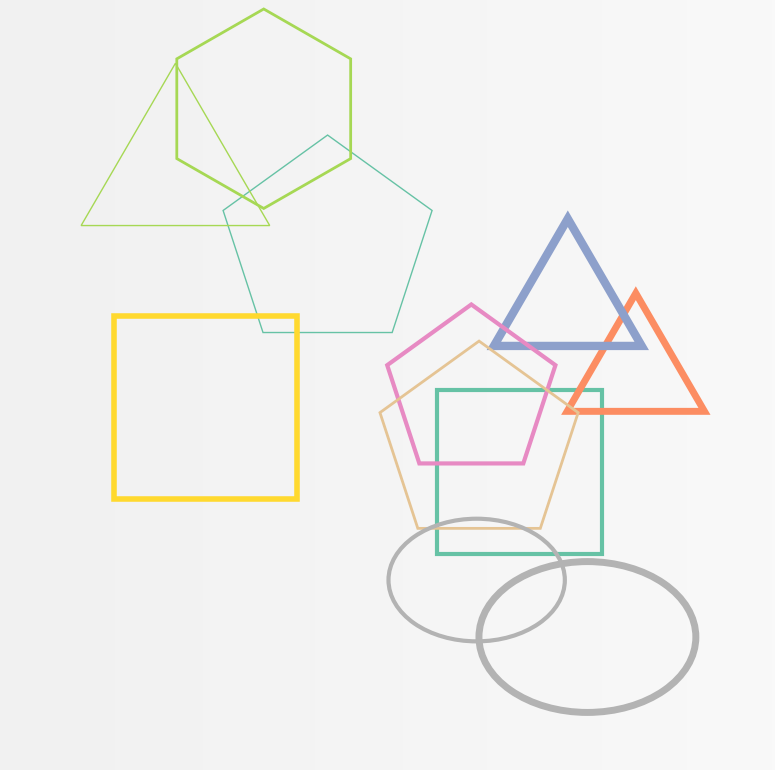[{"shape": "square", "thickness": 1.5, "radius": 0.53, "center": [0.671, 0.387]}, {"shape": "pentagon", "thickness": 0.5, "radius": 0.71, "center": [0.423, 0.683]}, {"shape": "triangle", "thickness": 2.5, "radius": 0.51, "center": [0.82, 0.517]}, {"shape": "triangle", "thickness": 3, "radius": 0.55, "center": [0.733, 0.606]}, {"shape": "pentagon", "thickness": 1.5, "radius": 0.57, "center": [0.608, 0.49]}, {"shape": "hexagon", "thickness": 1, "radius": 0.65, "center": [0.34, 0.859]}, {"shape": "triangle", "thickness": 0.5, "radius": 0.7, "center": [0.226, 0.777]}, {"shape": "square", "thickness": 2, "radius": 0.59, "center": [0.265, 0.471]}, {"shape": "pentagon", "thickness": 1, "radius": 0.67, "center": [0.618, 0.423]}, {"shape": "oval", "thickness": 2.5, "radius": 0.7, "center": [0.758, 0.173]}, {"shape": "oval", "thickness": 1.5, "radius": 0.57, "center": [0.615, 0.247]}]